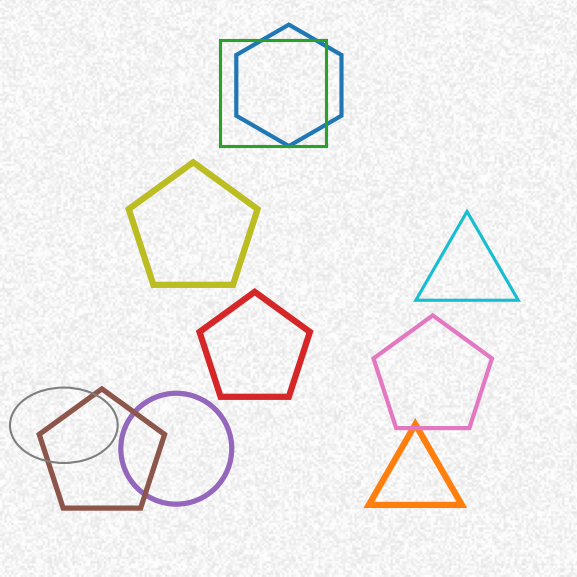[{"shape": "hexagon", "thickness": 2, "radius": 0.53, "center": [0.5, 0.851]}, {"shape": "triangle", "thickness": 3, "radius": 0.47, "center": [0.719, 0.171]}, {"shape": "square", "thickness": 1.5, "radius": 0.46, "center": [0.472, 0.839]}, {"shape": "pentagon", "thickness": 3, "radius": 0.5, "center": [0.441, 0.393]}, {"shape": "circle", "thickness": 2.5, "radius": 0.48, "center": [0.305, 0.222]}, {"shape": "pentagon", "thickness": 2.5, "radius": 0.57, "center": [0.176, 0.212]}, {"shape": "pentagon", "thickness": 2, "radius": 0.54, "center": [0.749, 0.345]}, {"shape": "oval", "thickness": 1, "radius": 0.47, "center": [0.111, 0.263]}, {"shape": "pentagon", "thickness": 3, "radius": 0.59, "center": [0.335, 0.601]}, {"shape": "triangle", "thickness": 1.5, "radius": 0.51, "center": [0.809, 0.53]}]